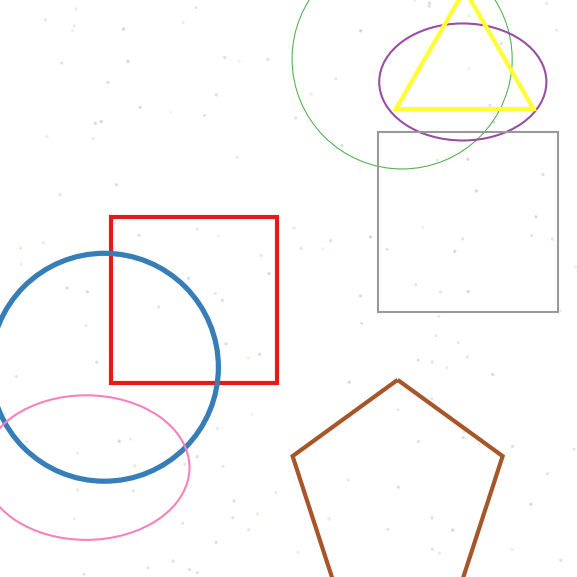[{"shape": "square", "thickness": 2, "radius": 0.72, "center": [0.336, 0.48]}, {"shape": "circle", "thickness": 2.5, "radius": 0.99, "center": [0.181, 0.363]}, {"shape": "circle", "thickness": 0.5, "radius": 0.95, "center": [0.696, 0.897]}, {"shape": "oval", "thickness": 1, "radius": 0.72, "center": [0.801, 0.857]}, {"shape": "triangle", "thickness": 2, "radius": 0.69, "center": [0.805, 0.879]}, {"shape": "pentagon", "thickness": 2, "radius": 0.96, "center": [0.689, 0.15]}, {"shape": "oval", "thickness": 1, "radius": 0.89, "center": [0.149, 0.189]}, {"shape": "square", "thickness": 1, "radius": 0.78, "center": [0.811, 0.614]}]